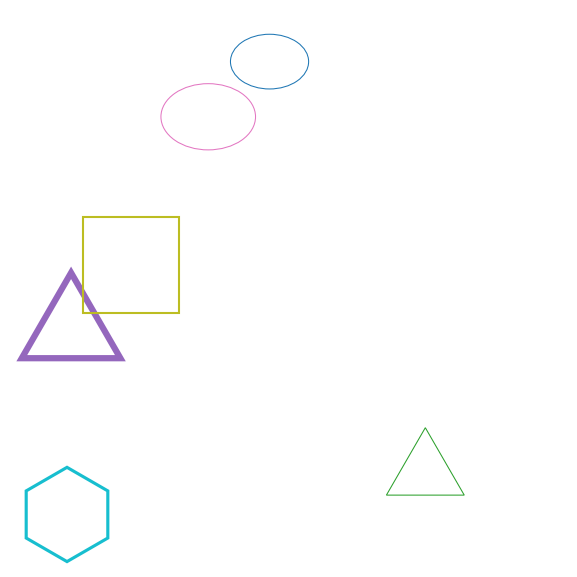[{"shape": "oval", "thickness": 0.5, "radius": 0.34, "center": [0.467, 0.892]}, {"shape": "triangle", "thickness": 0.5, "radius": 0.39, "center": [0.736, 0.181]}, {"shape": "triangle", "thickness": 3, "radius": 0.49, "center": [0.123, 0.428]}, {"shape": "oval", "thickness": 0.5, "radius": 0.41, "center": [0.361, 0.797]}, {"shape": "square", "thickness": 1, "radius": 0.41, "center": [0.227, 0.541]}, {"shape": "hexagon", "thickness": 1.5, "radius": 0.41, "center": [0.116, 0.108]}]